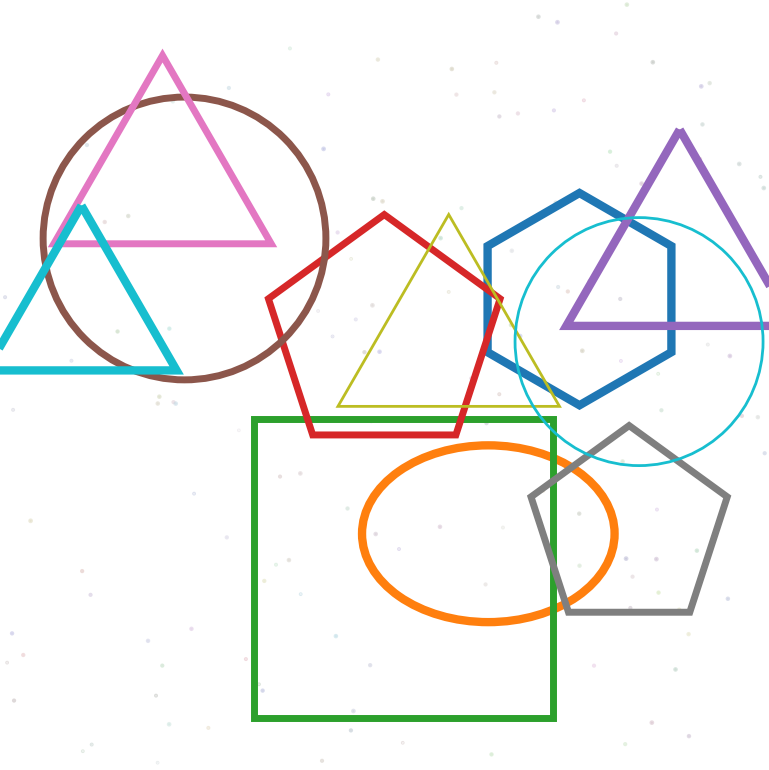[{"shape": "hexagon", "thickness": 3, "radius": 0.69, "center": [0.753, 0.612]}, {"shape": "oval", "thickness": 3, "radius": 0.82, "center": [0.634, 0.307]}, {"shape": "square", "thickness": 2.5, "radius": 0.97, "center": [0.524, 0.262]}, {"shape": "pentagon", "thickness": 2.5, "radius": 0.79, "center": [0.499, 0.563]}, {"shape": "triangle", "thickness": 3, "radius": 0.85, "center": [0.883, 0.662]}, {"shape": "circle", "thickness": 2.5, "radius": 0.92, "center": [0.24, 0.69]}, {"shape": "triangle", "thickness": 2.5, "radius": 0.81, "center": [0.211, 0.765]}, {"shape": "pentagon", "thickness": 2.5, "radius": 0.67, "center": [0.817, 0.313]}, {"shape": "triangle", "thickness": 1, "radius": 0.83, "center": [0.583, 0.555]}, {"shape": "triangle", "thickness": 3, "radius": 0.71, "center": [0.106, 0.59]}, {"shape": "circle", "thickness": 1, "radius": 0.81, "center": [0.83, 0.556]}]